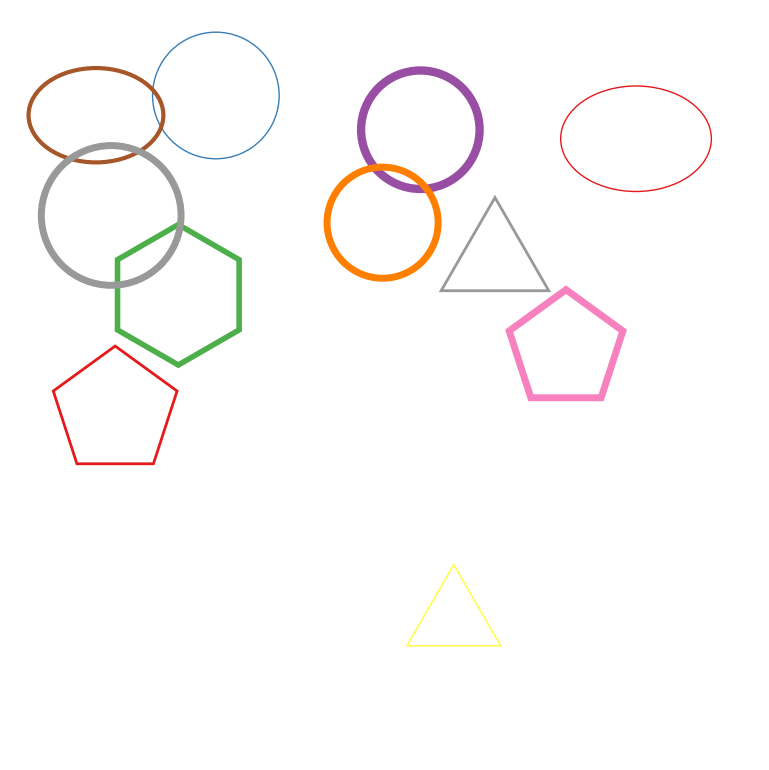[{"shape": "oval", "thickness": 0.5, "radius": 0.49, "center": [0.826, 0.82]}, {"shape": "pentagon", "thickness": 1, "radius": 0.42, "center": [0.15, 0.466]}, {"shape": "circle", "thickness": 0.5, "radius": 0.41, "center": [0.28, 0.876]}, {"shape": "hexagon", "thickness": 2, "radius": 0.46, "center": [0.232, 0.617]}, {"shape": "circle", "thickness": 3, "radius": 0.38, "center": [0.546, 0.832]}, {"shape": "circle", "thickness": 2.5, "radius": 0.36, "center": [0.497, 0.711]}, {"shape": "triangle", "thickness": 0.5, "radius": 0.35, "center": [0.589, 0.196]}, {"shape": "oval", "thickness": 1.5, "radius": 0.44, "center": [0.125, 0.85]}, {"shape": "pentagon", "thickness": 2.5, "radius": 0.39, "center": [0.735, 0.546]}, {"shape": "triangle", "thickness": 1, "radius": 0.4, "center": [0.643, 0.663]}, {"shape": "circle", "thickness": 2.5, "radius": 0.45, "center": [0.144, 0.72]}]